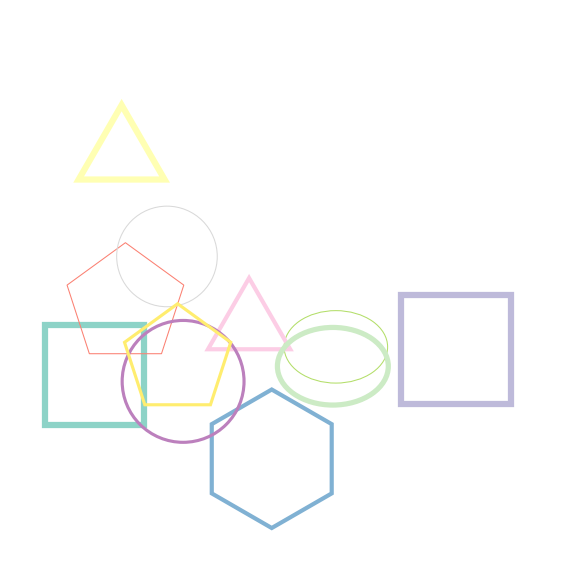[{"shape": "square", "thickness": 3, "radius": 0.43, "center": [0.164, 0.349]}, {"shape": "triangle", "thickness": 3, "radius": 0.43, "center": [0.211, 0.731]}, {"shape": "square", "thickness": 3, "radius": 0.47, "center": [0.79, 0.394]}, {"shape": "pentagon", "thickness": 0.5, "radius": 0.53, "center": [0.217, 0.473]}, {"shape": "hexagon", "thickness": 2, "radius": 0.6, "center": [0.471, 0.205]}, {"shape": "oval", "thickness": 0.5, "radius": 0.45, "center": [0.582, 0.399]}, {"shape": "triangle", "thickness": 2, "radius": 0.41, "center": [0.431, 0.435]}, {"shape": "circle", "thickness": 0.5, "radius": 0.44, "center": [0.289, 0.555]}, {"shape": "circle", "thickness": 1.5, "radius": 0.53, "center": [0.317, 0.339]}, {"shape": "oval", "thickness": 2.5, "radius": 0.48, "center": [0.576, 0.365]}, {"shape": "pentagon", "thickness": 1.5, "radius": 0.48, "center": [0.308, 0.376]}]